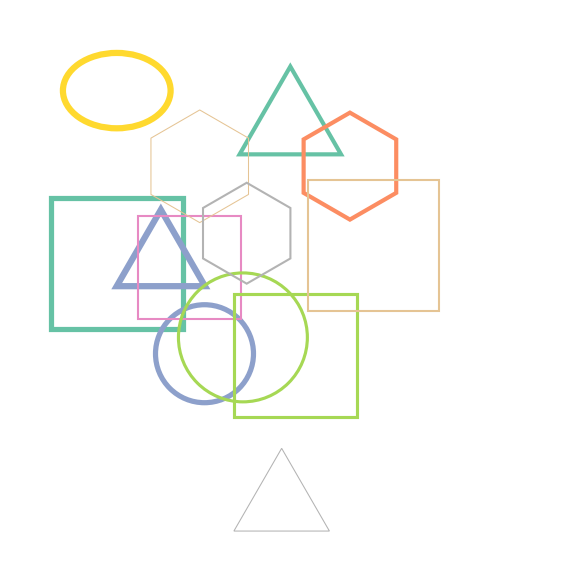[{"shape": "triangle", "thickness": 2, "radius": 0.51, "center": [0.503, 0.783]}, {"shape": "square", "thickness": 2.5, "radius": 0.57, "center": [0.203, 0.543]}, {"shape": "hexagon", "thickness": 2, "radius": 0.46, "center": [0.606, 0.711]}, {"shape": "circle", "thickness": 2.5, "radius": 0.42, "center": [0.354, 0.387]}, {"shape": "triangle", "thickness": 3, "radius": 0.44, "center": [0.279, 0.548]}, {"shape": "square", "thickness": 1, "radius": 0.45, "center": [0.329, 0.536]}, {"shape": "circle", "thickness": 1.5, "radius": 0.56, "center": [0.421, 0.415]}, {"shape": "square", "thickness": 1.5, "radius": 0.53, "center": [0.512, 0.383]}, {"shape": "oval", "thickness": 3, "radius": 0.47, "center": [0.202, 0.842]}, {"shape": "square", "thickness": 1, "radius": 0.57, "center": [0.647, 0.574]}, {"shape": "hexagon", "thickness": 0.5, "radius": 0.49, "center": [0.346, 0.711]}, {"shape": "triangle", "thickness": 0.5, "radius": 0.48, "center": [0.488, 0.127]}, {"shape": "hexagon", "thickness": 1, "radius": 0.44, "center": [0.427, 0.595]}]